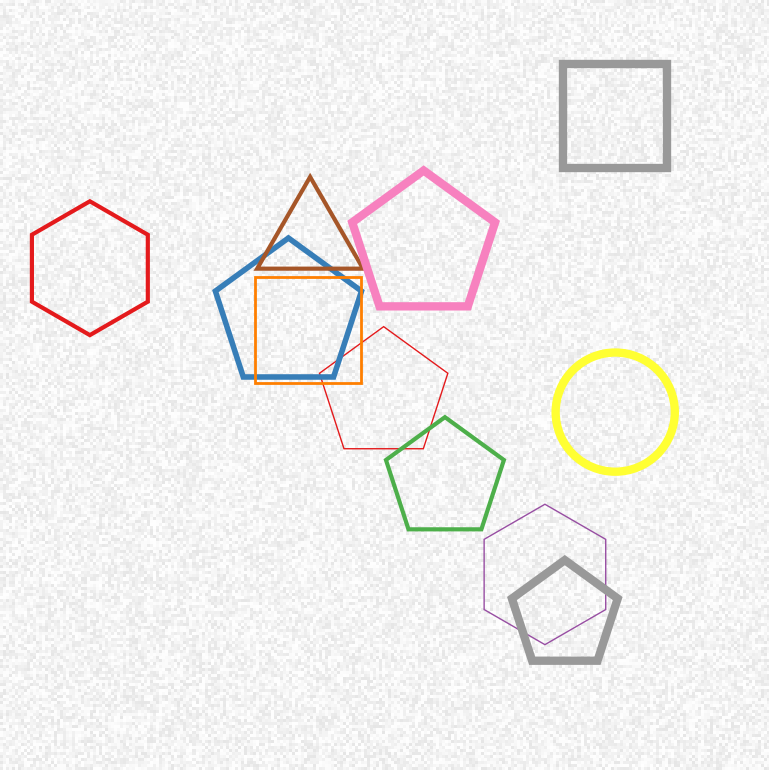[{"shape": "pentagon", "thickness": 0.5, "radius": 0.44, "center": [0.498, 0.488]}, {"shape": "hexagon", "thickness": 1.5, "radius": 0.43, "center": [0.117, 0.652]}, {"shape": "pentagon", "thickness": 2, "radius": 0.5, "center": [0.375, 0.591]}, {"shape": "pentagon", "thickness": 1.5, "radius": 0.4, "center": [0.578, 0.378]}, {"shape": "hexagon", "thickness": 0.5, "radius": 0.46, "center": [0.708, 0.254]}, {"shape": "square", "thickness": 1, "radius": 0.34, "center": [0.399, 0.572]}, {"shape": "circle", "thickness": 3, "radius": 0.39, "center": [0.799, 0.465]}, {"shape": "triangle", "thickness": 1.5, "radius": 0.4, "center": [0.403, 0.691]}, {"shape": "pentagon", "thickness": 3, "radius": 0.49, "center": [0.55, 0.681]}, {"shape": "square", "thickness": 3, "radius": 0.34, "center": [0.798, 0.85]}, {"shape": "pentagon", "thickness": 3, "radius": 0.36, "center": [0.734, 0.2]}]